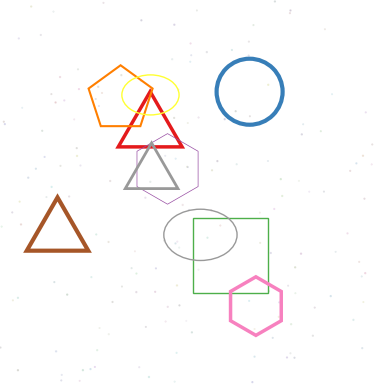[{"shape": "triangle", "thickness": 2.5, "radius": 0.48, "center": [0.39, 0.666]}, {"shape": "circle", "thickness": 3, "radius": 0.43, "center": [0.648, 0.762]}, {"shape": "square", "thickness": 1, "radius": 0.49, "center": [0.598, 0.336]}, {"shape": "hexagon", "thickness": 0.5, "radius": 0.46, "center": [0.435, 0.561]}, {"shape": "pentagon", "thickness": 1.5, "radius": 0.44, "center": [0.313, 0.743]}, {"shape": "oval", "thickness": 1, "radius": 0.37, "center": [0.391, 0.753]}, {"shape": "triangle", "thickness": 3, "radius": 0.46, "center": [0.149, 0.395]}, {"shape": "hexagon", "thickness": 2.5, "radius": 0.38, "center": [0.665, 0.205]}, {"shape": "oval", "thickness": 1, "radius": 0.48, "center": [0.521, 0.39]}, {"shape": "triangle", "thickness": 2, "radius": 0.4, "center": [0.394, 0.55]}]